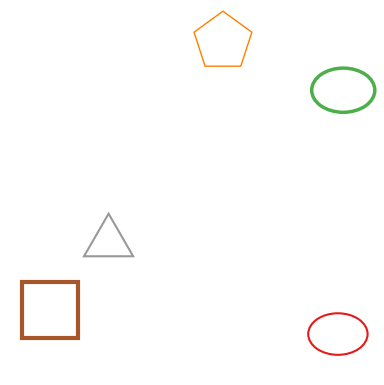[{"shape": "oval", "thickness": 1.5, "radius": 0.39, "center": [0.878, 0.132]}, {"shape": "oval", "thickness": 2.5, "radius": 0.41, "center": [0.892, 0.766]}, {"shape": "pentagon", "thickness": 1, "radius": 0.39, "center": [0.579, 0.892]}, {"shape": "square", "thickness": 3, "radius": 0.36, "center": [0.13, 0.195]}, {"shape": "triangle", "thickness": 1.5, "radius": 0.37, "center": [0.282, 0.371]}]